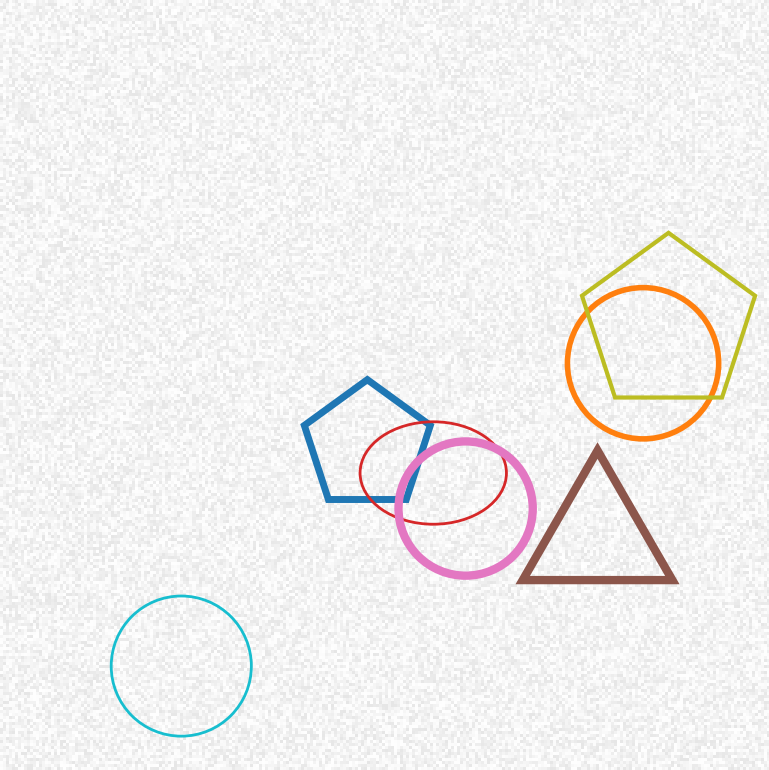[{"shape": "pentagon", "thickness": 2.5, "radius": 0.43, "center": [0.477, 0.421]}, {"shape": "circle", "thickness": 2, "radius": 0.49, "center": [0.835, 0.528]}, {"shape": "oval", "thickness": 1, "radius": 0.48, "center": [0.563, 0.386]}, {"shape": "triangle", "thickness": 3, "radius": 0.56, "center": [0.776, 0.303]}, {"shape": "circle", "thickness": 3, "radius": 0.44, "center": [0.605, 0.34]}, {"shape": "pentagon", "thickness": 1.5, "radius": 0.59, "center": [0.868, 0.579]}, {"shape": "circle", "thickness": 1, "radius": 0.46, "center": [0.235, 0.135]}]